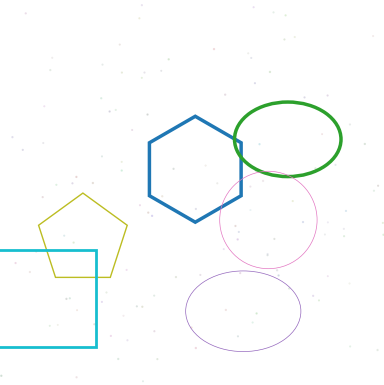[{"shape": "hexagon", "thickness": 2.5, "radius": 0.69, "center": [0.507, 0.56]}, {"shape": "oval", "thickness": 2.5, "radius": 0.69, "center": [0.747, 0.638]}, {"shape": "oval", "thickness": 0.5, "radius": 0.75, "center": [0.632, 0.192]}, {"shape": "circle", "thickness": 0.5, "radius": 0.63, "center": [0.697, 0.429]}, {"shape": "pentagon", "thickness": 1, "radius": 0.61, "center": [0.215, 0.377]}, {"shape": "square", "thickness": 2, "radius": 0.63, "center": [0.123, 0.224]}]